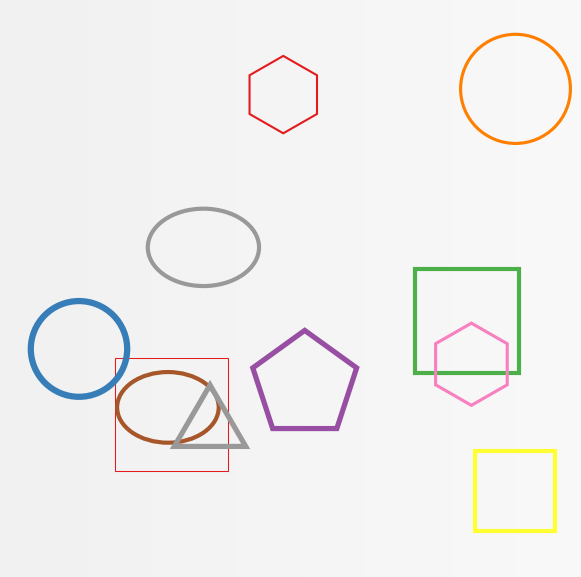[{"shape": "square", "thickness": 0.5, "radius": 0.49, "center": [0.295, 0.281]}, {"shape": "hexagon", "thickness": 1, "radius": 0.34, "center": [0.487, 0.835]}, {"shape": "circle", "thickness": 3, "radius": 0.41, "center": [0.136, 0.395]}, {"shape": "square", "thickness": 2, "radius": 0.45, "center": [0.803, 0.444]}, {"shape": "pentagon", "thickness": 2.5, "radius": 0.47, "center": [0.524, 0.333]}, {"shape": "circle", "thickness": 1.5, "radius": 0.47, "center": [0.887, 0.845]}, {"shape": "square", "thickness": 2, "radius": 0.35, "center": [0.886, 0.148]}, {"shape": "oval", "thickness": 2, "radius": 0.44, "center": [0.289, 0.294]}, {"shape": "hexagon", "thickness": 1.5, "radius": 0.36, "center": [0.811, 0.368]}, {"shape": "oval", "thickness": 2, "radius": 0.48, "center": [0.35, 0.571]}, {"shape": "triangle", "thickness": 2.5, "radius": 0.35, "center": [0.361, 0.262]}]